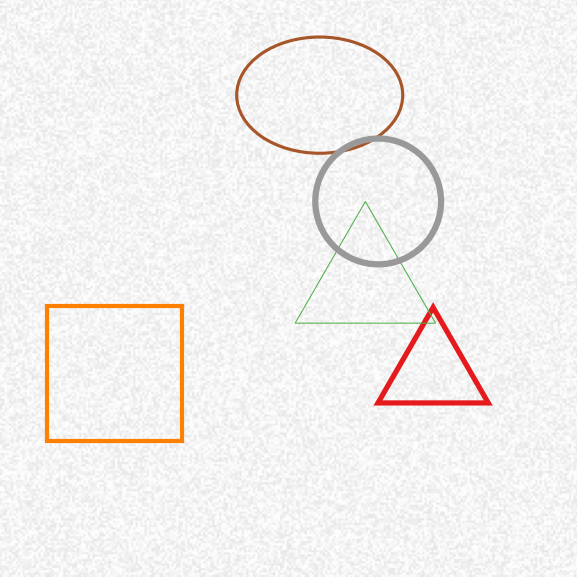[{"shape": "triangle", "thickness": 2.5, "radius": 0.55, "center": [0.75, 0.357]}, {"shape": "triangle", "thickness": 0.5, "radius": 0.7, "center": [0.633, 0.51]}, {"shape": "square", "thickness": 2, "radius": 0.58, "center": [0.198, 0.352]}, {"shape": "oval", "thickness": 1.5, "radius": 0.72, "center": [0.554, 0.834]}, {"shape": "circle", "thickness": 3, "radius": 0.54, "center": [0.655, 0.65]}]